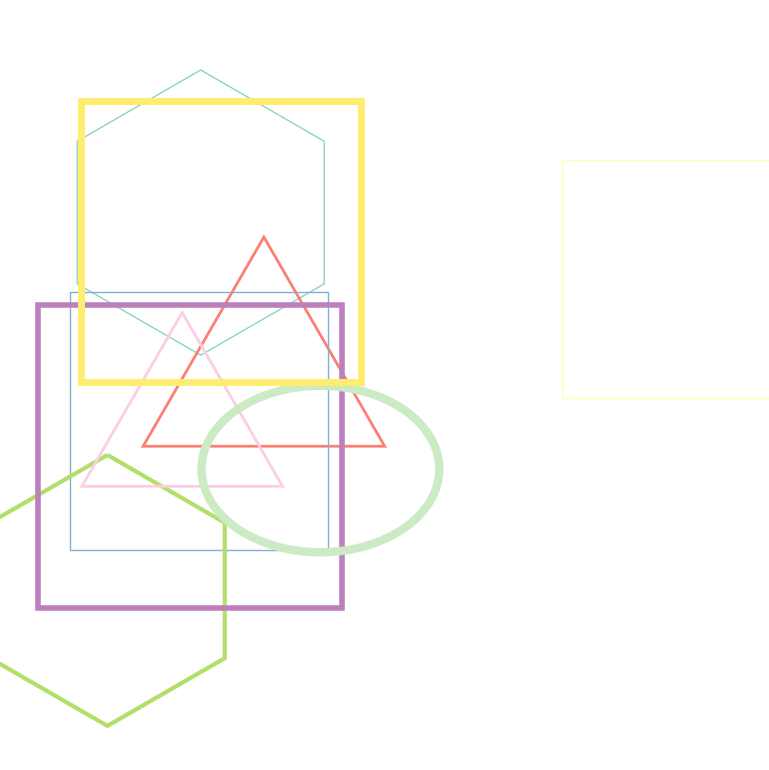[{"shape": "hexagon", "thickness": 0.5, "radius": 0.93, "center": [0.261, 0.724]}, {"shape": "square", "thickness": 0.5, "radius": 0.77, "center": [0.884, 0.638]}, {"shape": "triangle", "thickness": 1, "radius": 0.91, "center": [0.343, 0.511]}, {"shape": "square", "thickness": 0.5, "radius": 0.84, "center": [0.258, 0.454]}, {"shape": "hexagon", "thickness": 1.5, "radius": 0.88, "center": [0.14, 0.233]}, {"shape": "triangle", "thickness": 1, "radius": 0.75, "center": [0.237, 0.444]}, {"shape": "square", "thickness": 2, "radius": 0.99, "center": [0.247, 0.407]}, {"shape": "oval", "thickness": 3, "radius": 0.77, "center": [0.416, 0.391]}, {"shape": "square", "thickness": 2.5, "radius": 0.91, "center": [0.287, 0.686]}]